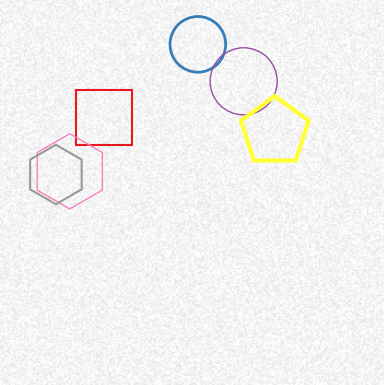[{"shape": "square", "thickness": 1.5, "radius": 0.36, "center": [0.271, 0.695]}, {"shape": "circle", "thickness": 2, "radius": 0.36, "center": [0.514, 0.885]}, {"shape": "circle", "thickness": 1, "radius": 0.44, "center": [0.633, 0.789]}, {"shape": "pentagon", "thickness": 3, "radius": 0.46, "center": [0.714, 0.658]}, {"shape": "hexagon", "thickness": 1, "radius": 0.49, "center": [0.181, 0.555]}, {"shape": "hexagon", "thickness": 1.5, "radius": 0.39, "center": [0.145, 0.547]}]